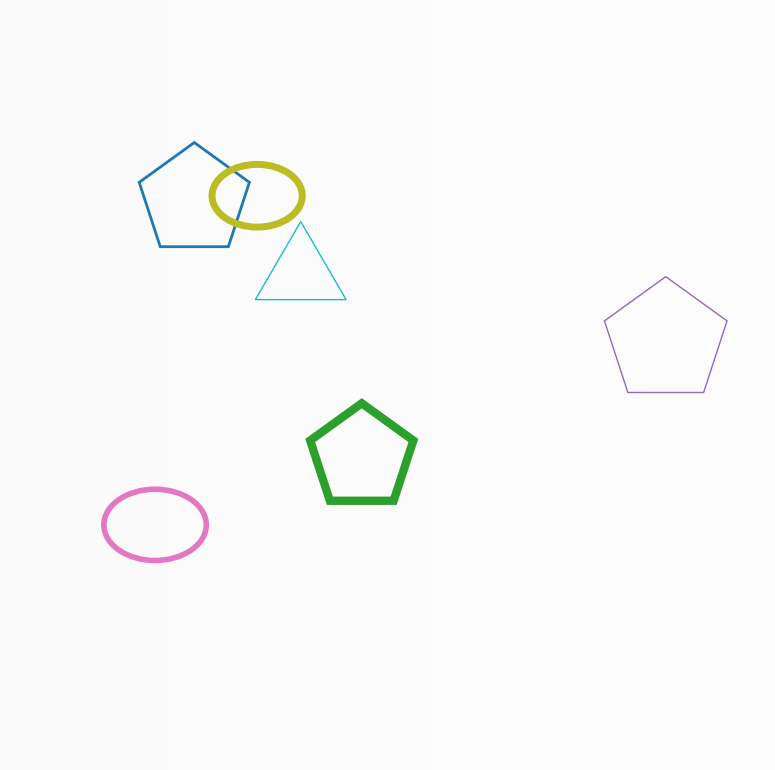[{"shape": "pentagon", "thickness": 1, "radius": 0.37, "center": [0.251, 0.74]}, {"shape": "pentagon", "thickness": 3, "radius": 0.35, "center": [0.467, 0.406]}, {"shape": "pentagon", "thickness": 0.5, "radius": 0.42, "center": [0.859, 0.558]}, {"shape": "oval", "thickness": 2, "radius": 0.33, "center": [0.2, 0.318]}, {"shape": "oval", "thickness": 2.5, "radius": 0.29, "center": [0.332, 0.746]}, {"shape": "triangle", "thickness": 0.5, "radius": 0.34, "center": [0.388, 0.645]}]